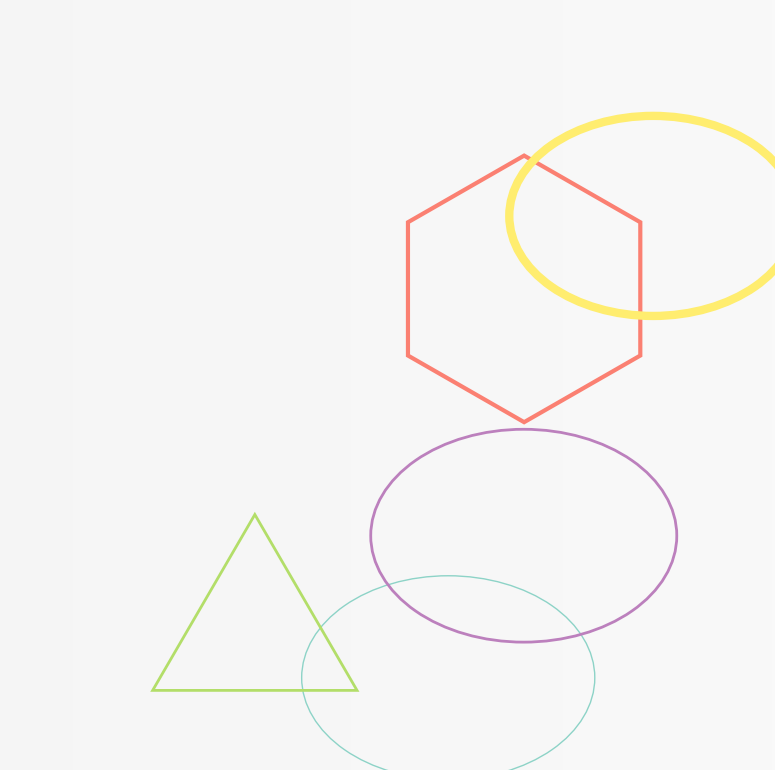[{"shape": "oval", "thickness": 0.5, "radius": 0.95, "center": [0.578, 0.12]}, {"shape": "hexagon", "thickness": 1.5, "radius": 0.87, "center": [0.676, 0.625]}, {"shape": "triangle", "thickness": 1, "radius": 0.76, "center": [0.329, 0.18]}, {"shape": "oval", "thickness": 1, "radius": 0.99, "center": [0.676, 0.304]}, {"shape": "oval", "thickness": 3, "radius": 0.93, "center": [0.843, 0.72]}]